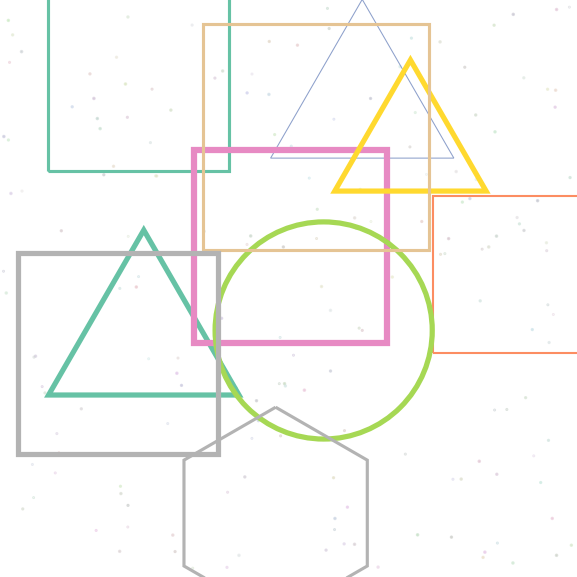[{"shape": "triangle", "thickness": 2.5, "radius": 0.95, "center": [0.249, 0.41]}, {"shape": "square", "thickness": 1.5, "radius": 0.78, "center": [0.239, 0.861]}, {"shape": "square", "thickness": 1, "radius": 0.68, "center": [0.885, 0.524]}, {"shape": "triangle", "thickness": 0.5, "radius": 0.92, "center": [0.627, 0.817]}, {"shape": "square", "thickness": 3, "radius": 0.83, "center": [0.503, 0.572]}, {"shape": "circle", "thickness": 2.5, "radius": 0.94, "center": [0.56, 0.427]}, {"shape": "triangle", "thickness": 2.5, "radius": 0.76, "center": [0.711, 0.744]}, {"shape": "square", "thickness": 1.5, "radius": 0.98, "center": [0.547, 0.763]}, {"shape": "hexagon", "thickness": 1.5, "radius": 0.92, "center": [0.477, 0.111]}, {"shape": "square", "thickness": 2.5, "radius": 0.87, "center": [0.205, 0.387]}]